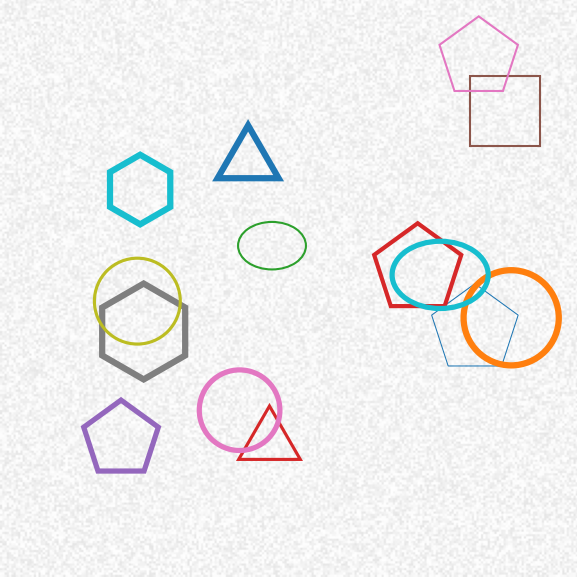[{"shape": "pentagon", "thickness": 0.5, "radius": 0.39, "center": [0.822, 0.429]}, {"shape": "triangle", "thickness": 3, "radius": 0.3, "center": [0.43, 0.721]}, {"shape": "circle", "thickness": 3, "radius": 0.41, "center": [0.885, 0.449]}, {"shape": "oval", "thickness": 1, "radius": 0.29, "center": [0.471, 0.574]}, {"shape": "triangle", "thickness": 1.5, "radius": 0.31, "center": [0.467, 0.234]}, {"shape": "pentagon", "thickness": 2, "radius": 0.4, "center": [0.723, 0.533]}, {"shape": "pentagon", "thickness": 2.5, "radius": 0.34, "center": [0.21, 0.238]}, {"shape": "square", "thickness": 1, "radius": 0.3, "center": [0.875, 0.806]}, {"shape": "pentagon", "thickness": 1, "radius": 0.36, "center": [0.829, 0.899]}, {"shape": "circle", "thickness": 2.5, "radius": 0.35, "center": [0.415, 0.289]}, {"shape": "hexagon", "thickness": 3, "radius": 0.41, "center": [0.249, 0.425]}, {"shape": "circle", "thickness": 1.5, "radius": 0.37, "center": [0.238, 0.478]}, {"shape": "oval", "thickness": 2.5, "radius": 0.42, "center": [0.762, 0.523]}, {"shape": "hexagon", "thickness": 3, "radius": 0.3, "center": [0.243, 0.671]}]